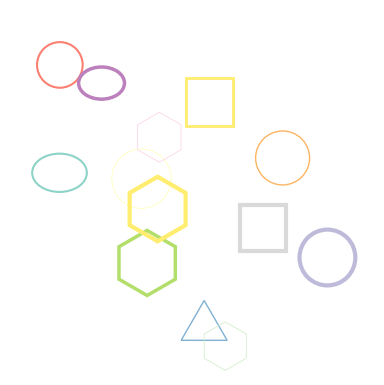[{"shape": "oval", "thickness": 1.5, "radius": 0.36, "center": [0.155, 0.551]}, {"shape": "circle", "thickness": 0.5, "radius": 0.39, "center": [0.368, 0.536]}, {"shape": "circle", "thickness": 3, "radius": 0.36, "center": [0.85, 0.331]}, {"shape": "circle", "thickness": 1.5, "radius": 0.3, "center": [0.155, 0.831]}, {"shape": "triangle", "thickness": 1, "radius": 0.34, "center": [0.53, 0.151]}, {"shape": "circle", "thickness": 1, "radius": 0.35, "center": [0.734, 0.59]}, {"shape": "hexagon", "thickness": 2.5, "radius": 0.42, "center": [0.382, 0.317]}, {"shape": "hexagon", "thickness": 0.5, "radius": 0.32, "center": [0.414, 0.644]}, {"shape": "square", "thickness": 3, "radius": 0.3, "center": [0.683, 0.408]}, {"shape": "oval", "thickness": 2.5, "radius": 0.3, "center": [0.264, 0.784]}, {"shape": "hexagon", "thickness": 0.5, "radius": 0.32, "center": [0.585, 0.101]}, {"shape": "square", "thickness": 2, "radius": 0.31, "center": [0.544, 0.735]}, {"shape": "hexagon", "thickness": 3, "radius": 0.42, "center": [0.409, 0.457]}]